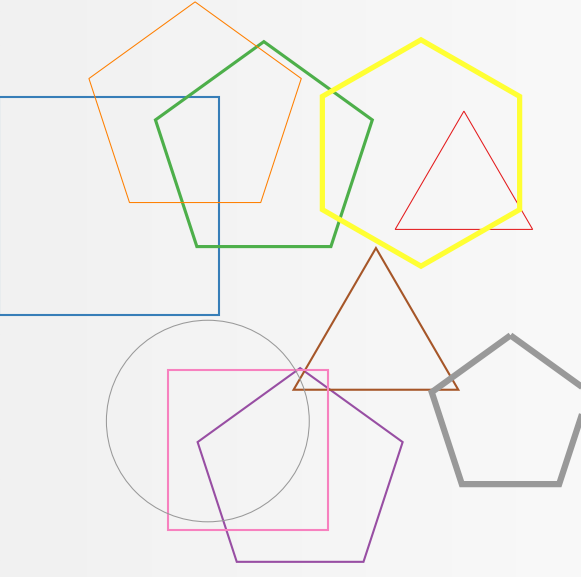[{"shape": "triangle", "thickness": 0.5, "radius": 0.68, "center": [0.798, 0.67]}, {"shape": "square", "thickness": 1, "radius": 0.94, "center": [0.187, 0.643]}, {"shape": "pentagon", "thickness": 1.5, "radius": 0.98, "center": [0.454, 0.731]}, {"shape": "pentagon", "thickness": 1, "radius": 0.93, "center": [0.516, 0.176]}, {"shape": "pentagon", "thickness": 0.5, "radius": 0.96, "center": [0.336, 0.804]}, {"shape": "hexagon", "thickness": 2.5, "radius": 0.98, "center": [0.724, 0.734]}, {"shape": "triangle", "thickness": 1, "radius": 0.82, "center": [0.647, 0.406]}, {"shape": "square", "thickness": 1, "radius": 0.69, "center": [0.427, 0.22]}, {"shape": "pentagon", "thickness": 3, "radius": 0.71, "center": [0.878, 0.276]}, {"shape": "circle", "thickness": 0.5, "radius": 0.87, "center": [0.358, 0.27]}]